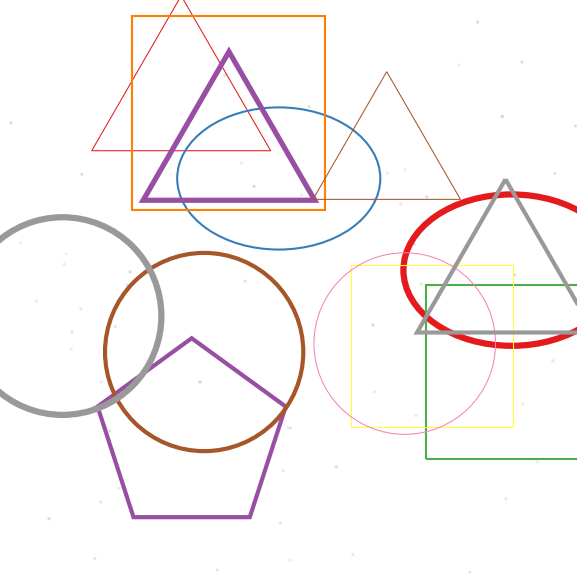[{"shape": "triangle", "thickness": 0.5, "radius": 0.89, "center": [0.314, 0.828]}, {"shape": "oval", "thickness": 3, "radius": 0.94, "center": [0.886, 0.531]}, {"shape": "oval", "thickness": 1, "radius": 0.88, "center": [0.483, 0.69]}, {"shape": "square", "thickness": 1, "radius": 0.75, "center": [0.888, 0.355]}, {"shape": "pentagon", "thickness": 2, "radius": 0.86, "center": [0.332, 0.242]}, {"shape": "triangle", "thickness": 2.5, "radius": 0.86, "center": [0.396, 0.738]}, {"shape": "square", "thickness": 1, "radius": 0.84, "center": [0.395, 0.804]}, {"shape": "square", "thickness": 0.5, "radius": 0.7, "center": [0.748, 0.4]}, {"shape": "circle", "thickness": 2, "radius": 0.86, "center": [0.354, 0.39]}, {"shape": "triangle", "thickness": 0.5, "radius": 0.74, "center": [0.67, 0.728]}, {"shape": "circle", "thickness": 0.5, "radius": 0.79, "center": [0.701, 0.404]}, {"shape": "triangle", "thickness": 2, "radius": 0.88, "center": [0.875, 0.512]}, {"shape": "circle", "thickness": 3, "radius": 0.86, "center": [0.108, 0.452]}]